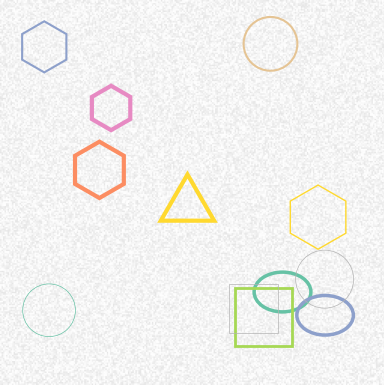[{"shape": "circle", "thickness": 0.5, "radius": 0.34, "center": [0.127, 0.194]}, {"shape": "oval", "thickness": 2.5, "radius": 0.37, "center": [0.734, 0.242]}, {"shape": "hexagon", "thickness": 3, "radius": 0.37, "center": [0.258, 0.559]}, {"shape": "oval", "thickness": 2.5, "radius": 0.37, "center": [0.844, 0.181]}, {"shape": "hexagon", "thickness": 1.5, "radius": 0.33, "center": [0.115, 0.878]}, {"shape": "hexagon", "thickness": 3, "radius": 0.29, "center": [0.289, 0.72]}, {"shape": "square", "thickness": 2, "radius": 0.37, "center": [0.684, 0.177]}, {"shape": "triangle", "thickness": 3, "radius": 0.4, "center": [0.487, 0.467]}, {"shape": "hexagon", "thickness": 1, "radius": 0.42, "center": [0.826, 0.436]}, {"shape": "circle", "thickness": 1.5, "radius": 0.35, "center": [0.703, 0.886]}, {"shape": "square", "thickness": 0.5, "radius": 0.32, "center": [0.658, 0.198]}, {"shape": "circle", "thickness": 0.5, "radius": 0.38, "center": [0.843, 0.275]}]